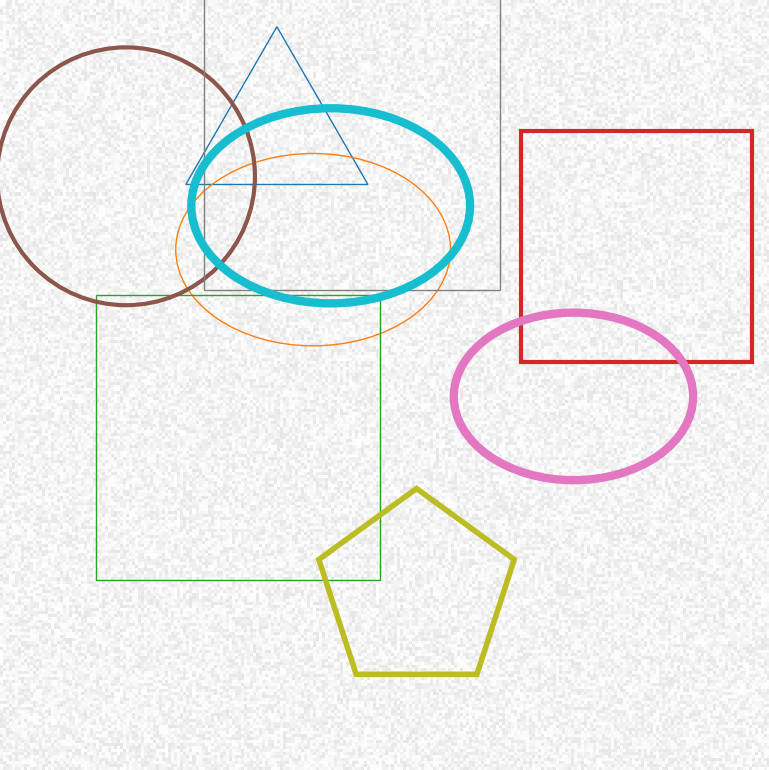[{"shape": "triangle", "thickness": 0.5, "radius": 0.68, "center": [0.36, 0.829]}, {"shape": "oval", "thickness": 0.5, "radius": 0.89, "center": [0.407, 0.676]}, {"shape": "square", "thickness": 0.5, "radius": 0.92, "center": [0.309, 0.432]}, {"shape": "square", "thickness": 1.5, "radius": 0.75, "center": [0.827, 0.68]}, {"shape": "circle", "thickness": 1.5, "radius": 0.84, "center": [0.164, 0.771]}, {"shape": "oval", "thickness": 3, "radius": 0.78, "center": [0.745, 0.485]}, {"shape": "square", "thickness": 0.5, "radius": 0.96, "center": [0.457, 0.815]}, {"shape": "pentagon", "thickness": 2, "radius": 0.67, "center": [0.541, 0.232]}, {"shape": "oval", "thickness": 3, "radius": 0.9, "center": [0.429, 0.733]}]